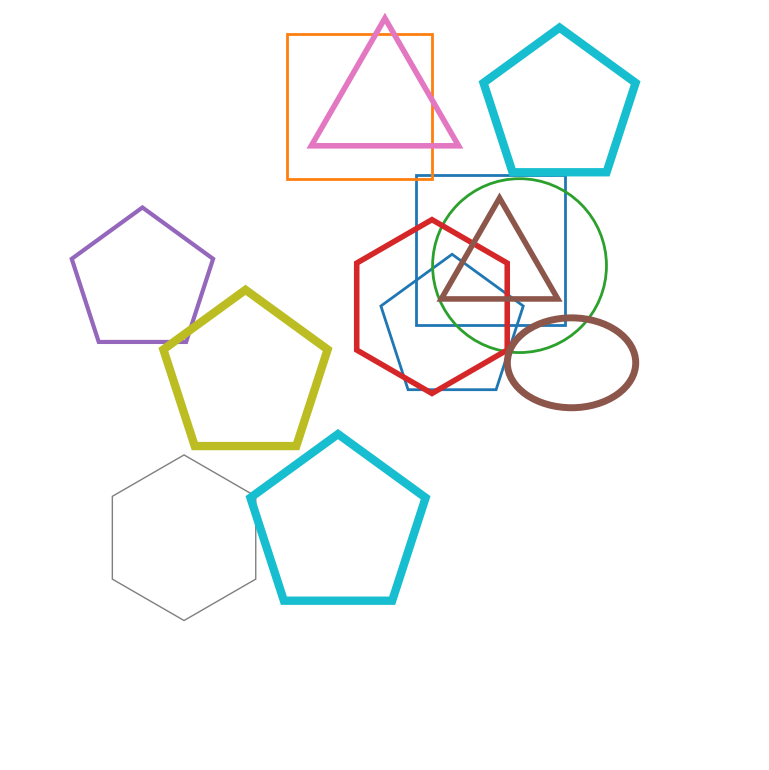[{"shape": "square", "thickness": 1, "radius": 0.48, "center": [0.637, 0.675]}, {"shape": "pentagon", "thickness": 1, "radius": 0.49, "center": [0.587, 0.573]}, {"shape": "square", "thickness": 1, "radius": 0.47, "center": [0.467, 0.862]}, {"shape": "circle", "thickness": 1, "radius": 0.56, "center": [0.675, 0.655]}, {"shape": "hexagon", "thickness": 2, "radius": 0.56, "center": [0.561, 0.602]}, {"shape": "pentagon", "thickness": 1.5, "radius": 0.48, "center": [0.185, 0.634]}, {"shape": "triangle", "thickness": 2, "radius": 0.44, "center": [0.649, 0.655]}, {"shape": "oval", "thickness": 2.5, "radius": 0.42, "center": [0.742, 0.529]}, {"shape": "triangle", "thickness": 2, "radius": 0.55, "center": [0.5, 0.866]}, {"shape": "hexagon", "thickness": 0.5, "radius": 0.54, "center": [0.239, 0.302]}, {"shape": "pentagon", "thickness": 3, "radius": 0.56, "center": [0.319, 0.511]}, {"shape": "pentagon", "thickness": 3, "radius": 0.6, "center": [0.439, 0.317]}, {"shape": "pentagon", "thickness": 3, "radius": 0.52, "center": [0.727, 0.86]}]